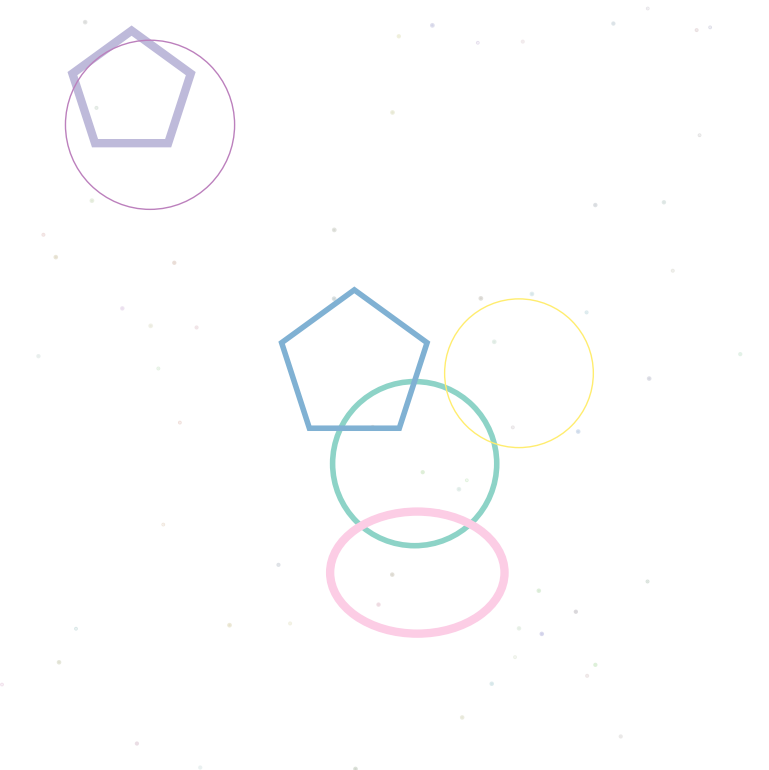[{"shape": "circle", "thickness": 2, "radius": 0.53, "center": [0.539, 0.398]}, {"shape": "pentagon", "thickness": 3, "radius": 0.4, "center": [0.171, 0.879]}, {"shape": "pentagon", "thickness": 2, "radius": 0.5, "center": [0.46, 0.524]}, {"shape": "oval", "thickness": 3, "radius": 0.57, "center": [0.542, 0.256]}, {"shape": "circle", "thickness": 0.5, "radius": 0.55, "center": [0.195, 0.838]}, {"shape": "circle", "thickness": 0.5, "radius": 0.48, "center": [0.674, 0.515]}]